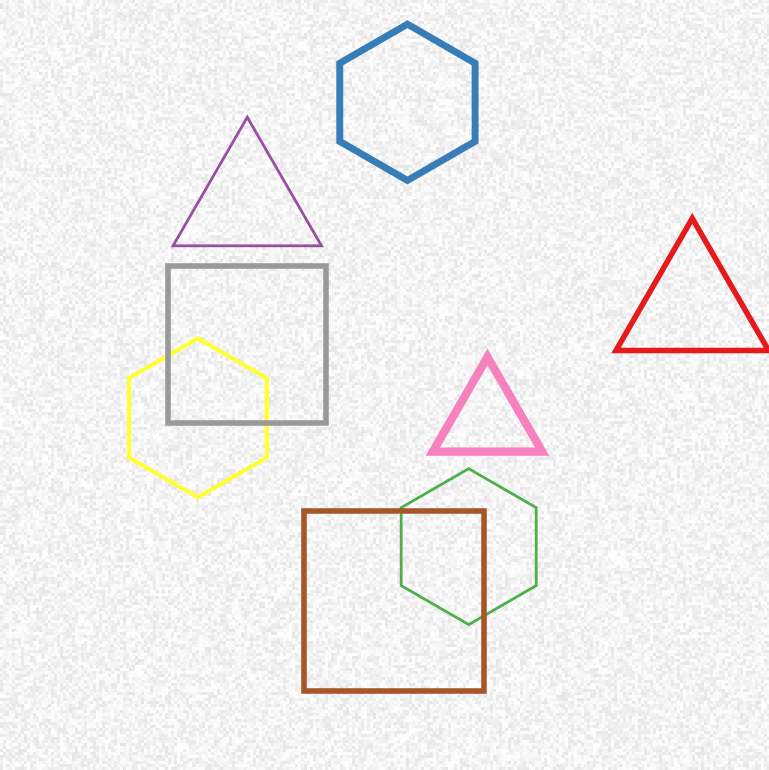[{"shape": "triangle", "thickness": 2, "radius": 0.57, "center": [0.899, 0.602]}, {"shape": "hexagon", "thickness": 2.5, "radius": 0.51, "center": [0.529, 0.867]}, {"shape": "hexagon", "thickness": 1, "radius": 0.51, "center": [0.609, 0.29]}, {"shape": "triangle", "thickness": 1, "radius": 0.56, "center": [0.321, 0.736]}, {"shape": "hexagon", "thickness": 1.5, "radius": 0.52, "center": [0.257, 0.457]}, {"shape": "square", "thickness": 2, "radius": 0.58, "center": [0.511, 0.219]}, {"shape": "triangle", "thickness": 3, "radius": 0.41, "center": [0.633, 0.454]}, {"shape": "square", "thickness": 2, "radius": 0.51, "center": [0.321, 0.553]}]